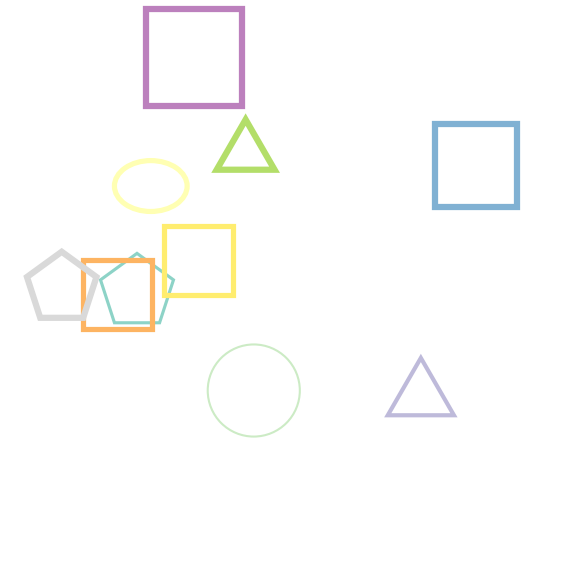[{"shape": "pentagon", "thickness": 1.5, "radius": 0.33, "center": [0.237, 0.494]}, {"shape": "oval", "thickness": 2.5, "radius": 0.31, "center": [0.261, 0.677]}, {"shape": "triangle", "thickness": 2, "radius": 0.33, "center": [0.729, 0.313]}, {"shape": "square", "thickness": 3, "radius": 0.36, "center": [0.824, 0.713]}, {"shape": "square", "thickness": 2.5, "radius": 0.3, "center": [0.203, 0.489]}, {"shape": "triangle", "thickness": 3, "radius": 0.29, "center": [0.425, 0.734]}, {"shape": "pentagon", "thickness": 3, "radius": 0.32, "center": [0.107, 0.5]}, {"shape": "square", "thickness": 3, "radius": 0.42, "center": [0.336, 0.9]}, {"shape": "circle", "thickness": 1, "radius": 0.4, "center": [0.439, 0.323]}, {"shape": "square", "thickness": 2.5, "radius": 0.3, "center": [0.343, 0.548]}]